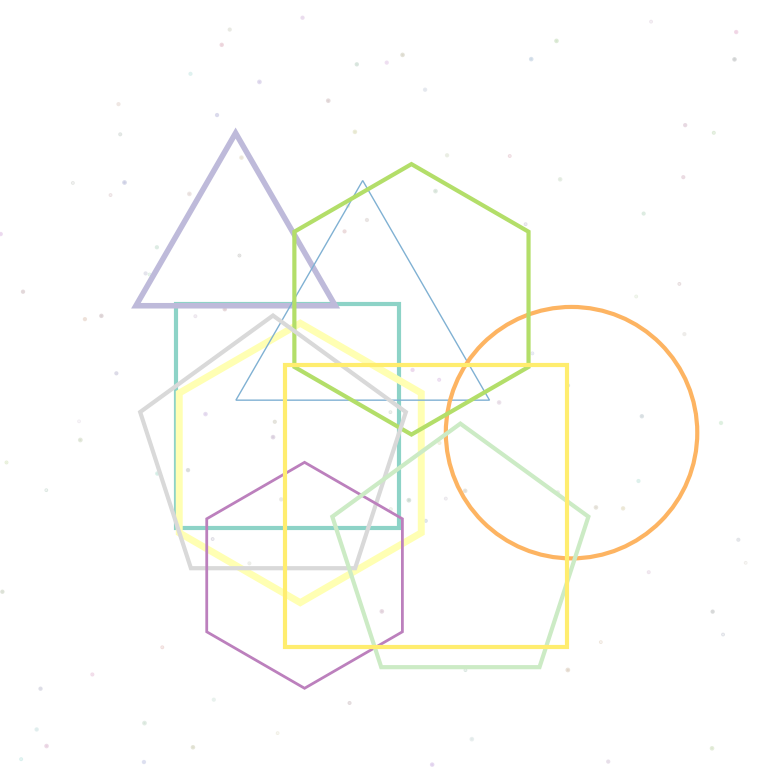[{"shape": "square", "thickness": 1.5, "radius": 0.72, "center": [0.373, 0.46]}, {"shape": "hexagon", "thickness": 2.5, "radius": 0.91, "center": [0.39, 0.399]}, {"shape": "triangle", "thickness": 2, "radius": 0.75, "center": [0.306, 0.678]}, {"shape": "triangle", "thickness": 0.5, "radius": 0.95, "center": [0.471, 0.575]}, {"shape": "circle", "thickness": 1.5, "radius": 0.82, "center": [0.742, 0.438]}, {"shape": "hexagon", "thickness": 1.5, "radius": 0.88, "center": [0.534, 0.611]}, {"shape": "pentagon", "thickness": 1.5, "radius": 0.91, "center": [0.355, 0.409]}, {"shape": "hexagon", "thickness": 1, "radius": 0.73, "center": [0.396, 0.253]}, {"shape": "pentagon", "thickness": 1.5, "radius": 0.87, "center": [0.598, 0.275]}, {"shape": "square", "thickness": 1.5, "radius": 0.92, "center": [0.553, 0.343]}]